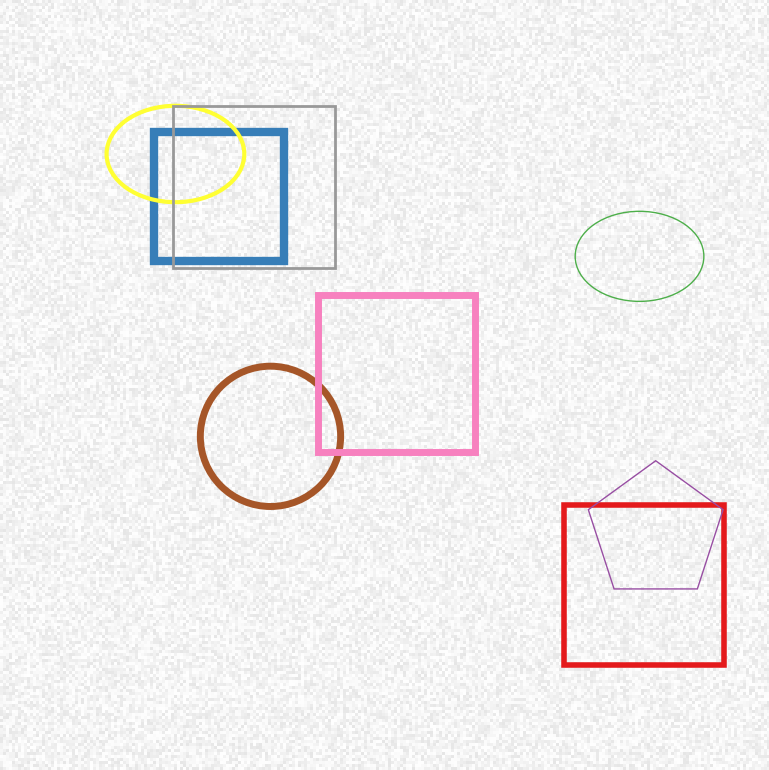[{"shape": "square", "thickness": 2, "radius": 0.52, "center": [0.836, 0.241]}, {"shape": "square", "thickness": 3, "radius": 0.42, "center": [0.285, 0.745]}, {"shape": "oval", "thickness": 0.5, "radius": 0.42, "center": [0.831, 0.667]}, {"shape": "pentagon", "thickness": 0.5, "radius": 0.46, "center": [0.852, 0.31]}, {"shape": "oval", "thickness": 1.5, "radius": 0.45, "center": [0.228, 0.8]}, {"shape": "circle", "thickness": 2.5, "radius": 0.46, "center": [0.351, 0.433]}, {"shape": "square", "thickness": 2.5, "radius": 0.51, "center": [0.515, 0.515]}, {"shape": "square", "thickness": 1, "radius": 0.52, "center": [0.33, 0.757]}]